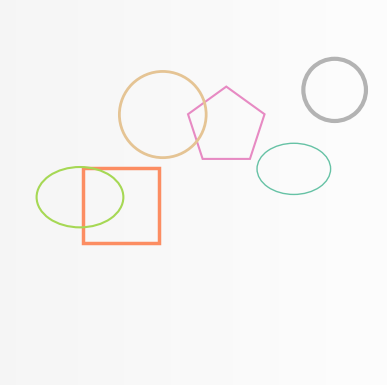[{"shape": "oval", "thickness": 1, "radius": 0.47, "center": [0.758, 0.561]}, {"shape": "square", "thickness": 2.5, "radius": 0.49, "center": [0.312, 0.466]}, {"shape": "pentagon", "thickness": 1.5, "radius": 0.52, "center": [0.584, 0.671]}, {"shape": "oval", "thickness": 1.5, "radius": 0.56, "center": [0.206, 0.488]}, {"shape": "circle", "thickness": 2, "radius": 0.56, "center": [0.42, 0.702]}, {"shape": "circle", "thickness": 3, "radius": 0.4, "center": [0.864, 0.767]}]